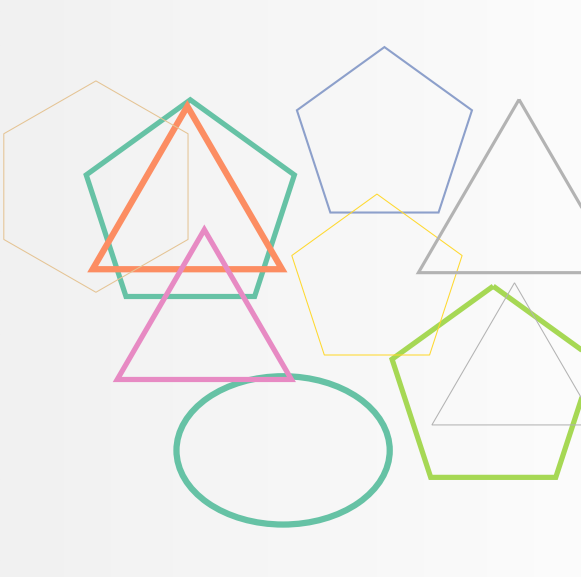[{"shape": "pentagon", "thickness": 2.5, "radius": 0.94, "center": [0.327, 0.638]}, {"shape": "oval", "thickness": 3, "radius": 0.92, "center": [0.487, 0.219]}, {"shape": "triangle", "thickness": 3, "radius": 0.94, "center": [0.322, 0.627]}, {"shape": "pentagon", "thickness": 1, "radius": 0.79, "center": [0.661, 0.759]}, {"shape": "triangle", "thickness": 2.5, "radius": 0.86, "center": [0.352, 0.429]}, {"shape": "pentagon", "thickness": 2.5, "radius": 0.92, "center": [0.849, 0.321]}, {"shape": "pentagon", "thickness": 0.5, "radius": 0.77, "center": [0.649, 0.509]}, {"shape": "hexagon", "thickness": 0.5, "radius": 0.91, "center": [0.165, 0.676]}, {"shape": "triangle", "thickness": 0.5, "radius": 0.82, "center": [0.885, 0.345]}, {"shape": "triangle", "thickness": 1.5, "radius": 1.0, "center": [0.893, 0.627]}]